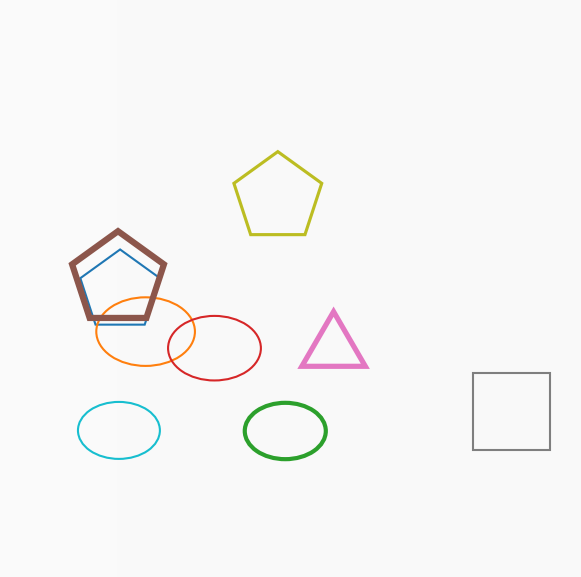[{"shape": "pentagon", "thickness": 1, "radius": 0.36, "center": [0.207, 0.495]}, {"shape": "oval", "thickness": 1, "radius": 0.42, "center": [0.251, 0.425]}, {"shape": "oval", "thickness": 2, "radius": 0.35, "center": [0.491, 0.253]}, {"shape": "oval", "thickness": 1, "radius": 0.4, "center": [0.369, 0.396]}, {"shape": "pentagon", "thickness": 3, "radius": 0.42, "center": [0.203, 0.516]}, {"shape": "triangle", "thickness": 2.5, "radius": 0.32, "center": [0.574, 0.396]}, {"shape": "square", "thickness": 1, "radius": 0.33, "center": [0.881, 0.286]}, {"shape": "pentagon", "thickness": 1.5, "radius": 0.4, "center": [0.478, 0.657]}, {"shape": "oval", "thickness": 1, "radius": 0.35, "center": [0.205, 0.254]}]